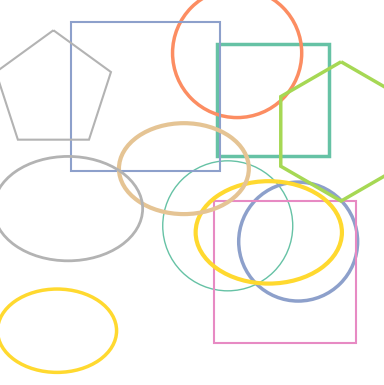[{"shape": "circle", "thickness": 1, "radius": 0.84, "center": [0.592, 0.413]}, {"shape": "square", "thickness": 2.5, "radius": 0.73, "center": [0.71, 0.74]}, {"shape": "circle", "thickness": 2.5, "radius": 0.84, "center": [0.616, 0.862]}, {"shape": "circle", "thickness": 2.5, "radius": 0.77, "center": [0.774, 0.373]}, {"shape": "square", "thickness": 1.5, "radius": 0.97, "center": [0.378, 0.749]}, {"shape": "square", "thickness": 1.5, "radius": 0.92, "center": [0.74, 0.293]}, {"shape": "hexagon", "thickness": 2.5, "radius": 0.9, "center": [0.886, 0.659]}, {"shape": "oval", "thickness": 2.5, "radius": 0.77, "center": [0.148, 0.141]}, {"shape": "oval", "thickness": 3, "radius": 0.95, "center": [0.698, 0.396]}, {"shape": "oval", "thickness": 3, "radius": 0.84, "center": [0.478, 0.562]}, {"shape": "pentagon", "thickness": 1.5, "radius": 0.79, "center": [0.139, 0.764]}, {"shape": "oval", "thickness": 2, "radius": 0.97, "center": [0.177, 0.458]}]